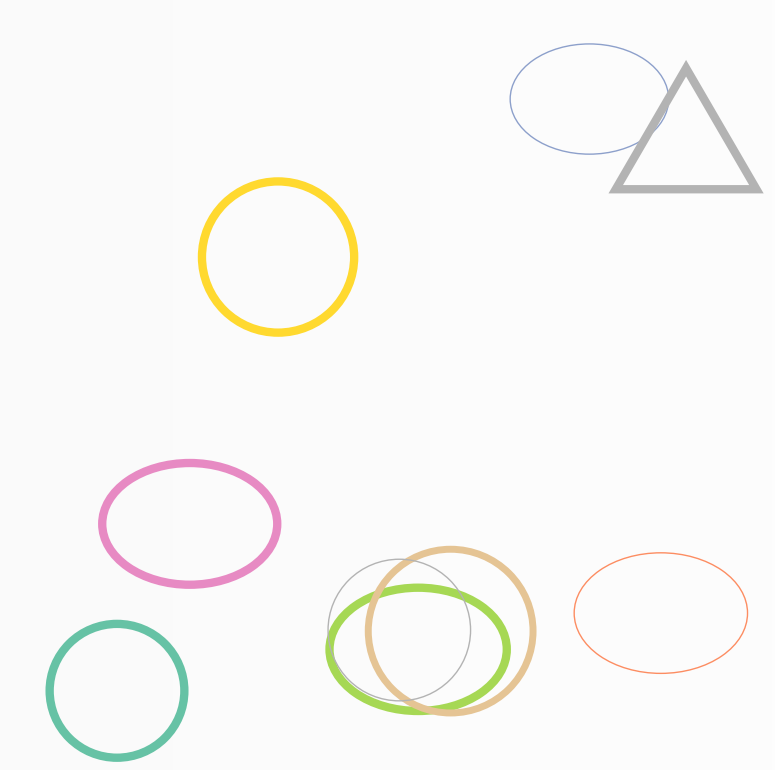[{"shape": "circle", "thickness": 3, "radius": 0.43, "center": [0.151, 0.103]}, {"shape": "oval", "thickness": 0.5, "radius": 0.56, "center": [0.853, 0.204]}, {"shape": "oval", "thickness": 0.5, "radius": 0.51, "center": [0.761, 0.871]}, {"shape": "oval", "thickness": 3, "radius": 0.56, "center": [0.245, 0.32]}, {"shape": "oval", "thickness": 3, "radius": 0.57, "center": [0.54, 0.157]}, {"shape": "circle", "thickness": 3, "radius": 0.49, "center": [0.359, 0.666]}, {"shape": "circle", "thickness": 2.5, "radius": 0.53, "center": [0.581, 0.18]}, {"shape": "triangle", "thickness": 3, "radius": 0.52, "center": [0.885, 0.807]}, {"shape": "circle", "thickness": 0.5, "radius": 0.46, "center": [0.515, 0.182]}]